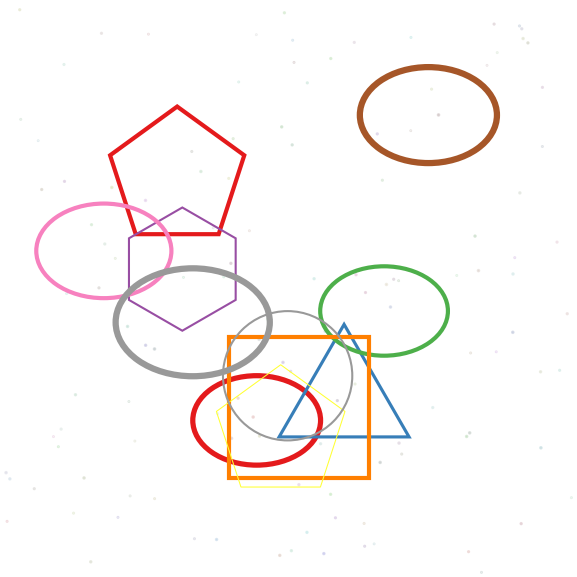[{"shape": "pentagon", "thickness": 2, "radius": 0.61, "center": [0.307, 0.692]}, {"shape": "oval", "thickness": 2.5, "radius": 0.55, "center": [0.444, 0.271]}, {"shape": "triangle", "thickness": 1.5, "radius": 0.65, "center": [0.596, 0.308]}, {"shape": "oval", "thickness": 2, "radius": 0.55, "center": [0.665, 0.461]}, {"shape": "hexagon", "thickness": 1, "radius": 0.53, "center": [0.316, 0.533]}, {"shape": "square", "thickness": 2, "radius": 0.61, "center": [0.517, 0.293]}, {"shape": "pentagon", "thickness": 0.5, "radius": 0.59, "center": [0.486, 0.25]}, {"shape": "oval", "thickness": 3, "radius": 0.59, "center": [0.742, 0.8]}, {"shape": "oval", "thickness": 2, "radius": 0.58, "center": [0.18, 0.565]}, {"shape": "circle", "thickness": 1, "radius": 0.56, "center": [0.498, 0.348]}, {"shape": "oval", "thickness": 3, "radius": 0.67, "center": [0.334, 0.441]}]